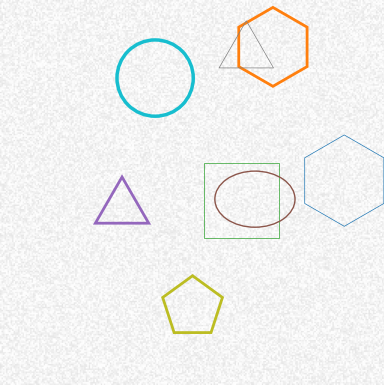[{"shape": "hexagon", "thickness": 0.5, "radius": 0.59, "center": [0.894, 0.531]}, {"shape": "hexagon", "thickness": 2, "radius": 0.51, "center": [0.709, 0.878]}, {"shape": "square", "thickness": 0.5, "radius": 0.49, "center": [0.628, 0.479]}, {"shape": "triangle", "thickness": 2, "radius": 0.4, "center": [0.317, 0.46]}, {"shape": "oval", "thickness": 1, "radius": 0.52, "center": [0.662, 0.483]}, {"shape": "triangle", "thickness": 0.5, "radius": 0.41, "center": [0.64, 0.864]}, {"shape": "pentagon", "thickness": 2, "radius": 0.41, "center": [0.5, 0.202]}, {"shape": "circle", "thickness": 2.5, "radius": 0.5, "center": [0.403, 0.797]}]